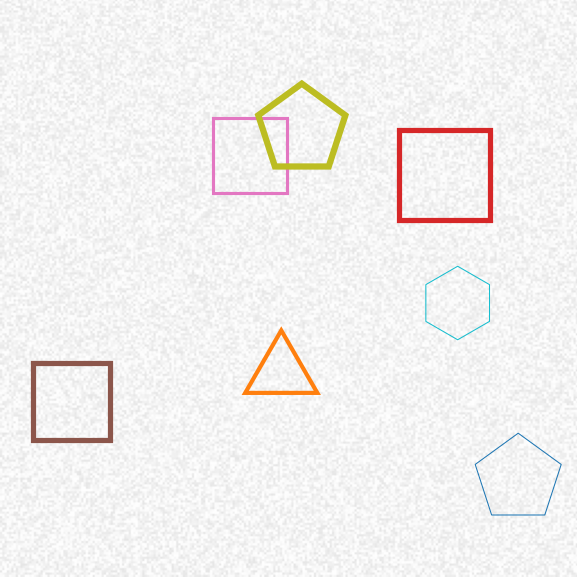[{"shape": "pentagon", "thickness": 0.5, "radius": 0.39, "center": [0.897, 0.171]}, {"shape": "triangle", "thickness": 2, "radius": 0.36, "center": [0.487, 0.355]}, {"shape": "square", "thickness": 2.5, "radius": 0.39, "center": [0.77, 0.696]}, {"shape": "square", "thickness": 2.5, "radius": 0.33, "center": [0.123, 0.304]}, {"shape": "square", "thickness": 1.5, "radius": 0.32, "center": [0.433, 0.729]}, {"shape": "pentagon", "thickness": 3, "radius": 0.4, "center": [0.523, 0.775]}, {"shape": "hexagon", "thickness": 0.5, "radius": 0.32, "center": [0.793, 0.474]}]